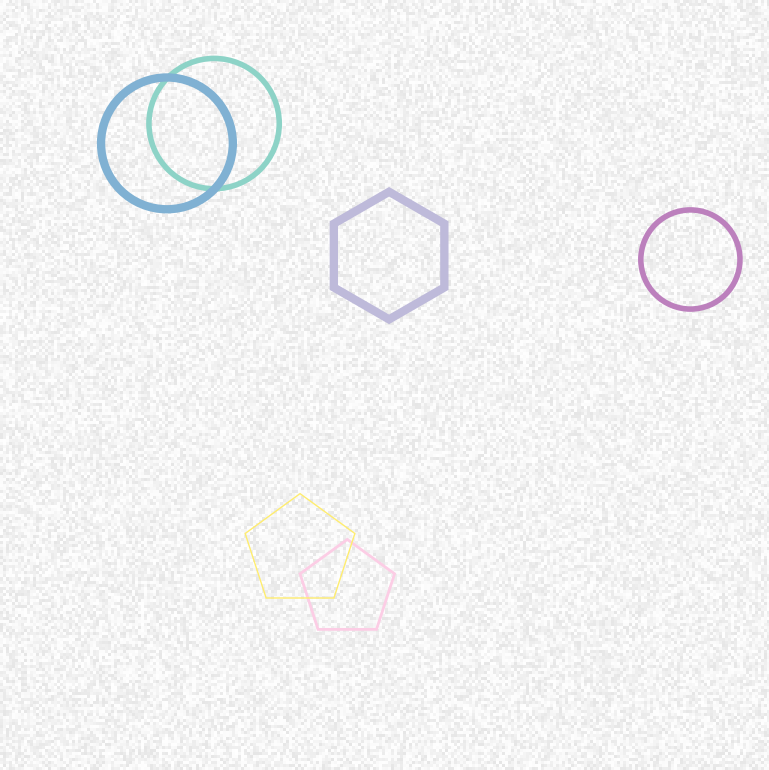[{"shape": "circle", "thickness": 2, "radius": 0.42, "center": [0.278, 0.84]}, {"shape": "hexagon", "thickness": 3, "radius": 0.41, "center": [0.505, 0.668]}, {"shape": "circle", "thickness": 3, "radius": 0.43, "center": [0.217, 0.814]}, {"shape": "pentagon", "thickness": 1, "radius": 0.32, "center": [0.451, 0.235]}, {"shape": "circle", "thickness": 2, "radius": 0.32, "center": [0.897, 0.663]}, {"shape": "pentagon", "thickness": 0.5, "radius": 0.37, "center": [0.39, 0.284]}]